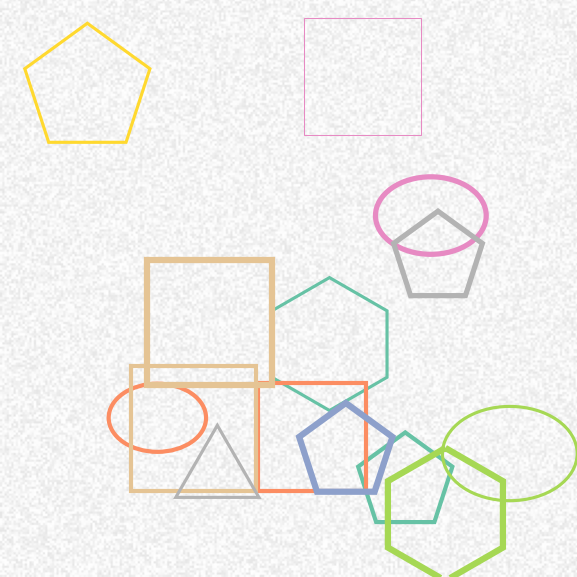[{"shape": "hexagon", "thickness": 1.5, "radius": 0.58, "center": [0.571, 0.403]}, {"shape": "pentagon", "thickness": 2, "radius": 0.43, "center": [0.702, 0.165]}, {"shape": "oval", "thickness": 2, "radius": 0.42, "center": [0.273, 0.276]}, {"shape": "square", "thickness": 2, "radius": 0.47, "center": [0.541, 0.243]}, {"shape": "pentagon", "thickness": 3, "radius": 0.42, "center": [0.599, 0.216]}, {"shape": "oval", "thickness": 2.5, "radius": 0.48, "center": [0.746, 0.626]}, {"shape": "square", "thickness": 0.5, "radius": 0.51, "center": [0.628, 0.866]}, {"shape": "hexagon", "thickness": 3, "radius": 0.58, "center": [0.771, 0.108]}, {"shape": "oval", "thickness": 1.5, "radius": 0.58, "center": [0.883, 0.214]}, {"shape": "pentagon", "thickness": 1.5, "radius": 0.57, "center": [0.151, 0.845]}, {"shape": "square", "thickness": 3, "radius": 0.54, "center": [0.362, 0.44]}, {"shape": "square", "thickness": 2, "radius": 0.54, "center": [0.335, 0.258]}, {"shape": "triangle", "thickness": 1.5, "radius": 0.42, "center": [0.376, 0.179]}, {"shape": "pentagon", "thickness": 2.5, "radius": 0.4, "center": [0.758, 0.553]}]